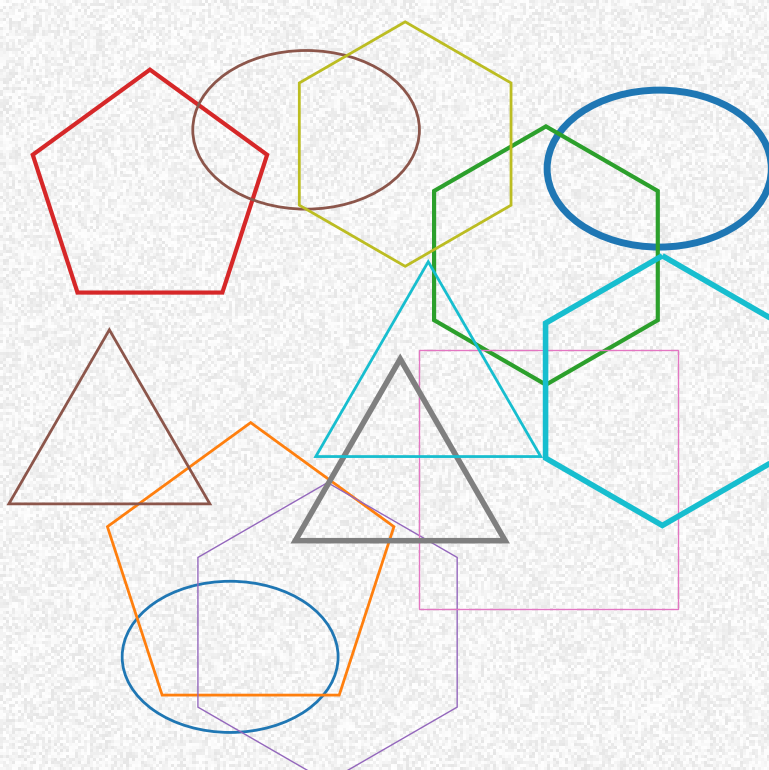[{"shape": "oval", "thickness": 2.5, "radius": 0.73, "center": [0.856, 0.781]}, {"shape": "oval", "thickness": 1, "radius": 0.7, "center": [0.299, 0.147]}, {"shape": "pentagon", "thickness": 1, "radius": 0.98, "center": [0.326, 0.256]}, {"shape": "hexagon", "thickness": 1.5, "radius": 0.84, "center": [0.709, 0.668]}, {"shape": "pentagon", "thickness": 1.5, "radius": 0.8, "center": [0.195, 0.75]}, {"shape": "hexagon", "thickness": 0.5, "radius": 0.97, "center": [0.425, 0.179]}, {"shape": "triangle", "thickness": 1, "radius": 0.75, "center": [0.142, 0.421]}, {"shape": "oval", "thickness": 1, "radius": 0.74, "center": [0.398, 0.831]}, {"shape": "square", "thickness": 0.5, "radius": 0.84, "center": [0.712, 0.377]}, {"shape": "triangle", "thickness": 2, "radius": 0.79, "center": [0.52, 0.376]}, {"shape": "hexagon", "thickness": 1, "radius": 0.79, "center": [0.526, 0.813]}, {"shape": "hexagon", "thickness": 2, "radius": 0.88, "center": [0.86, 0.493]}, {"shape": "triangle", "thickness": 1, "radius": 0.84, "center": [0.556, 0.491]}]